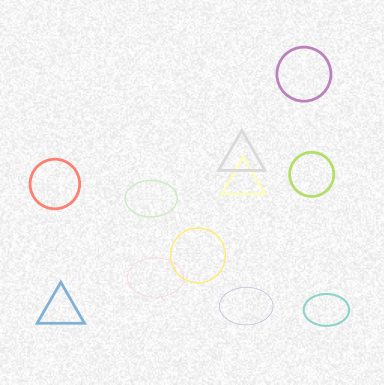[{"shape": "oval", "thickness": 1.5, "radius": 0.3, "center": [0.848, 0.195]}, {"shape": "triangle", "thickness": 1.5, "radius": 0.33, "center": [0.632, 0.528]}, {"shape": "oval", "thickness": 0.5, "radius": 0.35, "center": [0.64, 0.205]}, {"shape": "circle", "thickness": 2, "radius": 0.32, "center": [0.143, 0.522]}, {"shape": "triangle", "thickness": 2, "radius": 0.36, "center": [0.158, 0.196]}, {"shape": "circle", "thickness": 2, "radius": 0.29, "center": [0.81, 0.547]}, {"shape": "oval", "thickness": 0.5, "radius": 0.36, "center": [0.404, 0.279]}, {"shape": "triangle", "thickness": 2, "radius": 0.35, "center": [0.628, 0.592]}, {"shape": "circle", "thickness": 2, "radius": 0.35, "center": [0.789, 0.807]}, {"shape": "oval", "thickness": 1, "radius": 0.34, "center": [0.393, 0.484]}, {"shape": "circle", "thickness": 1, "radius": 0.36, "center": [0.514, 0.336]}]